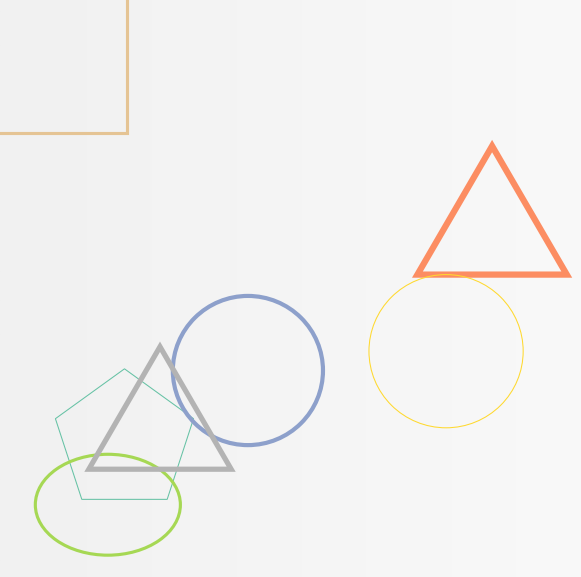[{"shape": "pentagon", "thickness": 0.5, "radius": 0.62, "center": [0.214, 0.236]}, {"shape": "triangle", "thickness": 3, "radius": 0.74, "center": [0.847, 0.598]}, {"shape": "circle", "thickness": 2, "radius": 0.65, "center": [0.427, 0.358]}, {"shape": "oval", "thickness": 1.5, "radius": 0.62, "center": [0.186, 0.125]}, {"shape": "circle", "thickness": 0.5, "radius": 0.66, "center": [0.767, 0.391]}, {"shape": "square", "thickness": 1.5, "radius": 0.59, "center": [0.101, 0.886]}, {"shape": "triangle", "thickness": 2.5, "radius": 0.71, "center": [0.275, 0.257]}]